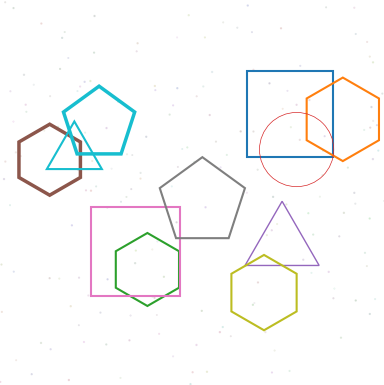[{"shape": "square", "thickness": 1.5, "radius": 0.56, "center": [0.753, 0.704]}, {"shape": "hexagon", "thickness": 1.5, "radius": 0.54, "center": [0.89, 0.69]}, {"shape": "hexagon", "thickness": 1.5, "radius": 0.47, "center": [0.383, 0.3]}, {"shape": "circle", "thickness": 0.5, "radius": 0.48, "center": [0.77, 0.612]}, {"shape": "triangle", "thickness": 1, "radius": 0.56, "center": [0.733, 0.366]}, {"shape": "hexagon", "thickness": 2.5, "radius": 0.46, "center": [0.129, 0.585]}, {"shape": "square", "thickness": 1.5, "radius": 0.58, "center": [0.352, 0.346]}, {"shape": "pentagon", "thickness": 1.5, "radius": 0.58, "center": [0.526, 0.475]}, {"shape": "hexagon", "thickness": 1.5, "radius": 0.49, "center": [0.686, 0.24]}, {"shape": "triangle", "thickness": 1.5, "radius": 0.41, "center": [0.193, 0.602]}, {"shape": "pentagon", "thickness": 2.5, "radius": 0.49, "center": [0.257, 0.679]}]